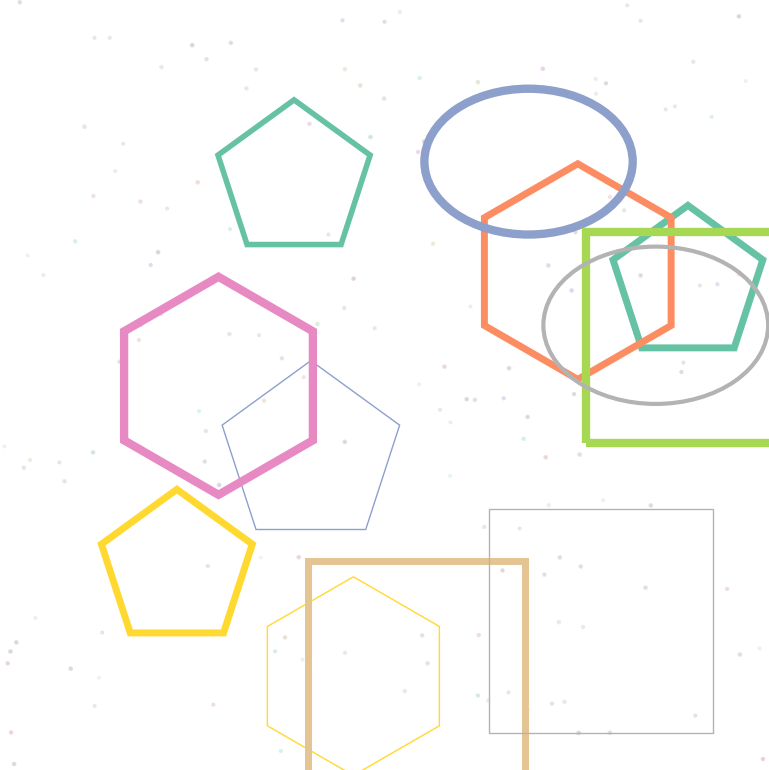[{"shape": "pentagon", "thickness": 2, "radius": 0.52, "center": [0.382, 0.766]}, {"shape": "pentagon", "thickness": 2.5, "radius": 0.51, "center": [0.893, 0.631]}, {"shape": "hexagon", "thickness": 2.5, "radius": 0.7, "center": [0.75, 0.647]}, {"shape": "pentagon", "thickness": 0.5, "radius": 0.61, "center": [0.404, 0.41]}, {"shape": "oval", "thickness": 3, "radius": 0.68, "center": [0.686, 0.79]}, {"shape": "hexagon", "thickness": 3, "radius": 0.71, "center": [0.284, 0.499]}, {"shape": "square", "thickness": 3, "radius": 0.68, "center": [0.898, 0.561]}, {"shape": "pentagon", "thickness": 2.5, "radius": 0.52, "center": [0.23, 0.261]}, {"shape": "hexagon", "thickness": 0.5, "radius": 0.64, "center": [0.459, 0.122]}, {"shape": "square", "thickness": 2.5, "radius": 0.7, "center": [0.541, 0.131]}, {"shape": "square", "thickness": 0.5, "radius": 0.73, "center": [0.781, 0.193]}, {"shape": "oval", "thickness": 1.5, "radius": 0.73, "center": [0.852, 0.578]}]